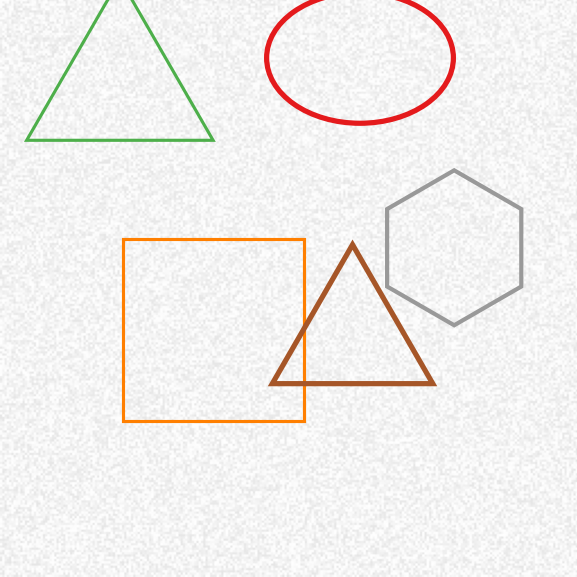[{"shape": "oval", "thickness": 2.5, "radius": 0.81, "center": [0.623, 0.899]}, {"shape": "triangle", "thickness": 1.5, "radius": 0.93, "center": [0.208, 0.849]}, {"shape": "square", "thickness": 1.5, "radius": 0.78, "center": [0.37, 0.428]}, {"shape": "triangle", "thickness": 2.5, "radius": 0.8, "center": [0.61, 0.415]}, {"shape": "hexagon", "thickness": 2, "radius": 0.67, "center": [0.786, 0.57]}]